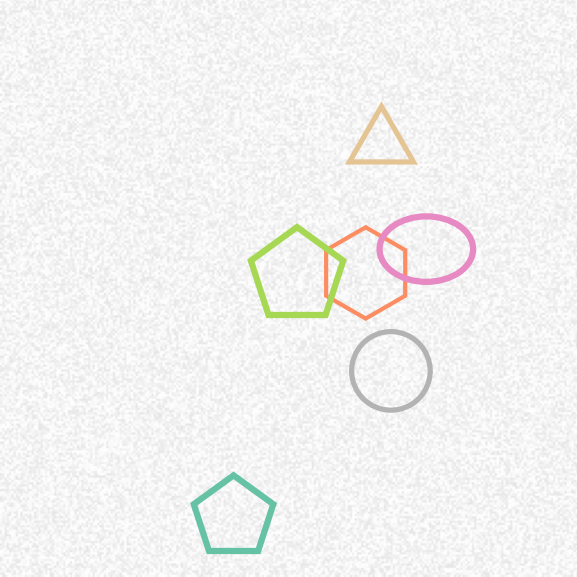[{"shape": "pentagon", "thickness": 3, "radius": 0.36, "center": [0.404, 0.104]}, {"shape": "hexagon", "thickness": 2, "radius": 0.4, "center": [0.633, 0.527]}, {"shape": "oval", "thickness": 3, "radius": 0.4, "center": [0.738, 0.568]}, {"shape": "pentagon", "thickness": 3, "radius": 0.42, "center": [0.514, 0.522]}, {"shape": "triangle", "thickness": 2.5, "radius": 0.32, "center": [0.661, 0.751]}, {"shape": "circle", "thickness": 2.5, "radius": 0.34, "center": [0.677, 0.357]}]